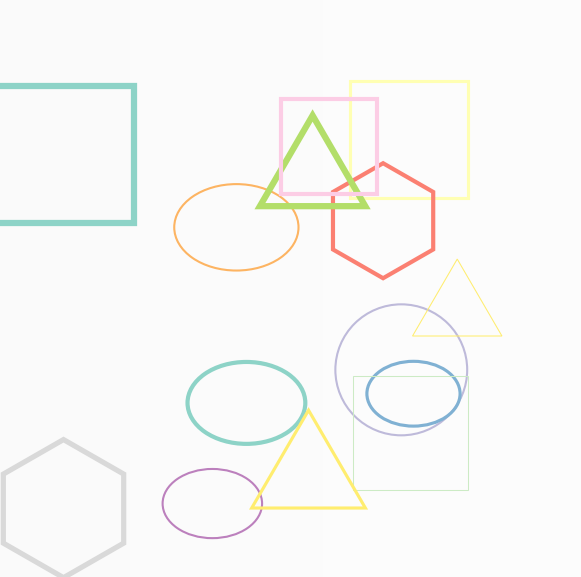[{"shape": "square", "thickness": 3, "radius": 0.59, "center": [0.112, 0.732]}, {"shape": "oval", "thickness": 2, "radius": 0.51, "center": [0.424, 0.301]}, {"shape": "square", "thickness": 1.5, "radius": 0.5, "center": [0.704, 0.758]}, {"shape": "circle", "thickness": 1, "radius": 0.57, "center": [0.69, 0.359]}, {"shape": "hexagon", "thickness": 2, "radius": 0.5, "center": [0.659, 0.617]}, {"shape": "oval", "thickness": 1.5, "radius": 0.4, "center": [0.711, 0.317]}, {"shape": "oval", "thickness": 1, "radius": 0.53, "center": [0.407, 0.606]}, {"shape": "triangle", "thickness": 3, "radius": 0.52, "center": [0.538, 0.694]}, {"shape": "square", "thickness": 2, "radius": 0.41, "center": [0.566, 0.745]}, {"shape": "hexagon", "thickness": 2.5, "radius": 0.6, "center": [0.109, 0.118]}, {"shape": "oval", "thickness": 1, "radius": 0.43, "center": [0.365, 0.127]}, {"shape": "square", "thickness": 0.5, "radius": 0.49, "center": [0.706, 0.249]}, {"shape": "triangle", "thickness": 0.5, "radius": 0.44, "center": [0.787, 0.462]}, {"shape": "triangle", "thickness": 1.5, "radius": 0.56, "center": [0.531, 0.176]}]